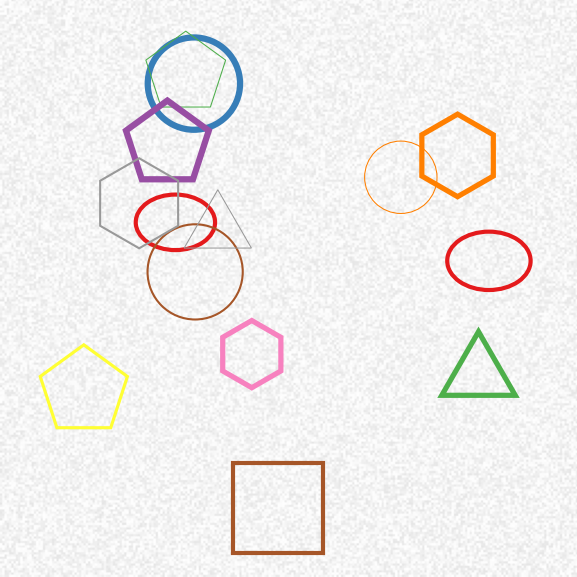[{"shape": "oval", "thickness": 2, "radius": 0.36, "center": [0.847, 0.547]}, {"shape": "oval", "thickness": 2, "radius": 0.34, "center": [0.304, 0.614]}, {"shape": "circle", "thickness": 3, "radius": 0.4, "center": [0.336, 0.854]}, {"shape": "triangle", "thickness": 2.5, "radius": 0.37, "center": [0.829, 0.351]}, {"shape": "pentagon", "thickness": 0.5, "radius": 0.36, "center": [0.322, 0.873]}, {"shape": "pentagon", "thickness": 3, "radius": 0.38, "center": [0.29, 0.75]}, {"shape": "circle", "thickness": 0.5, "radius": 0.31, "center": [0.694, 0.692]}, {"shape": "hexagon", "thickness": 2.5, "radius": 0.36, "center": [0.792, 0.73]}, {"shape": "pentagon", "thickness": 1.5, "radius": 0.4, "center": [0.145, 0.323]}, {"shape": "circle", "thickness": 1, "radius": 0.41, "center": [0.338, 0.528]}, {"shape": "square", "thickness": 2, "radius": 0.39, "center": [0.481, 0.119]}, {"shape": "hexagon", "thickness": 2.5, "radius": 0.29, "center": [0.436, 0.386]}, {"shape": "hexagon", "thickness": 1, "radius": 0.39, "center": [0.241, 0.647]}, {"shape": "triangle", "thickness": 0.5, "radius": 0.34, "center": [0.377, 0.603]}]